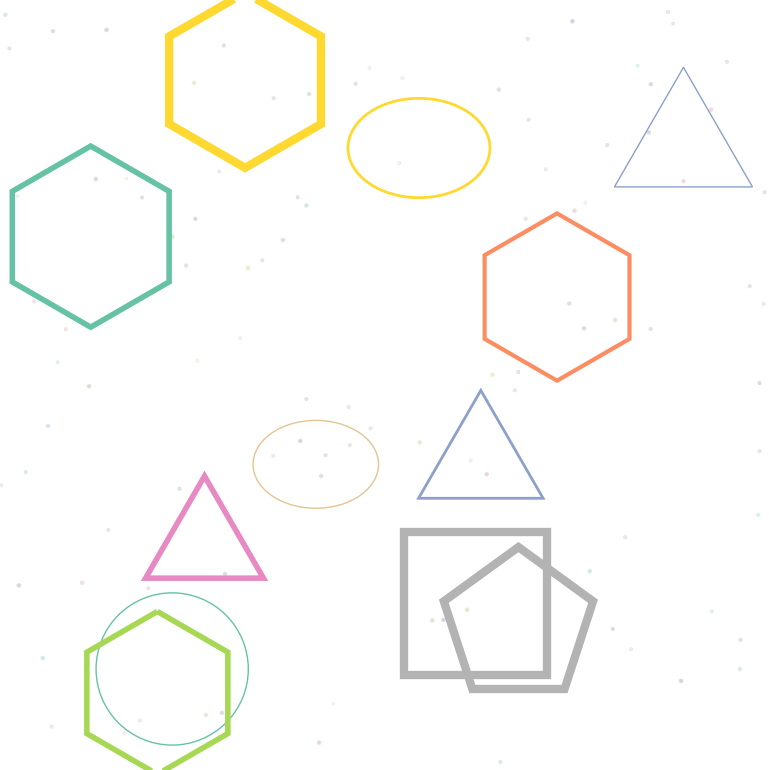[{"shape": "circle", "thickness": 0.5, "radius": 0.49, "center": [0.224, 0.131]}, {"shape": "hexagon", "thickness": 2, "radius": 0.59, "center": [0.118, 0.693]}, {"shape": "hexagon", "thickness": 1.5, "radius": 0.54, "center": [0.723, 0.614]}, {"shape": "triangle", "thickness": 0.5, "radius": 0.52, "center": [0.888, 0.809]}, {"shape": "triangle", "thickness": 1, "radius": 0.47, "center": [0.624, 0.4]}, {"shape": "triangle", "thickness": 2, "radius": 0.44, "center": [0.266, 0.293]}, {"shape": "hexagon", "thickness": 2, "radius": 0.53, "center": [0.204, 0.1]}, {"shape": "oval", "thickness": 1, "radius": 0.46, "center": [0.544, 0.808]}, {"shape": "hexagon", "thickness": 3, "radius": 0.57, "center": [0.318, 0.896]}, {"shape": "oval", "thickness": 0.5, "radius": 0.41, "center": [0.41, 0.397]}, {"shape": "pentagon", "thickness": 3, "radius": 0.51, "center": [0.673, 0.188]}, {"shape": "square", "thickness": 3, "radius": 0.46, "center": [0.617, 0.216]}]